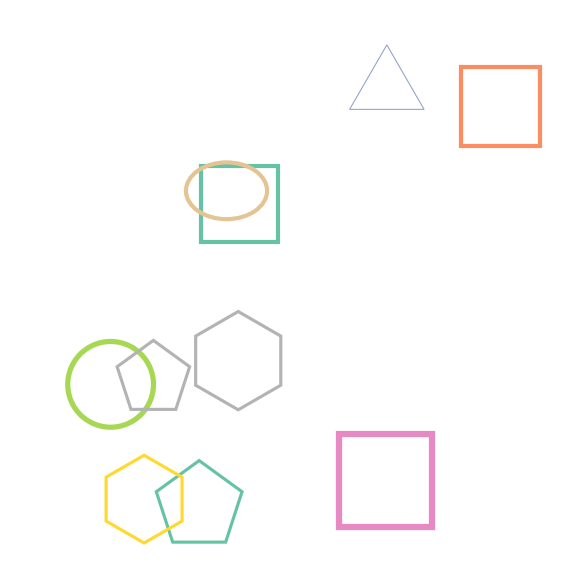[{"shape": "square", "thickness": 2, "radius": 0.33, "center": [0.415, 0.645]}, {"shape": "pentagon", "thickness": 1.5, "radius": 0.39, "center": [0.345, 0.124]}, {"shape": "square", "thickness": 2, "radius": 0.34, "center": [0.866, 0.815]}, {"shape": "triangle", "thickness": 0.5, "radius": 0.37, "center": [0.67, 0.847]}, {"shape": "square", "thickness": 3, "radius": 0.4, "center": [0.667, 0.167]}, {"shape": "circle", "thickness": 2.5, "radius": 0.37, "center": [0.192, 0.334]}, {"shape": "hexagon", "thickness": 1.5, "radius": 0.38, "center": [0.25, 0.135]}, {"shape": "oval", "thickness": 2, "radius": 0.35, "center": [0.392, 0.669]}, {"shape": "hexagon", "thickness": 1.5, "radius": 0.43, "center": [0.413, 0.375]}, {"shape": "pentagon", "thickness": 1.5, "radius": 0.33, "center": [0.266, 0.344]}]